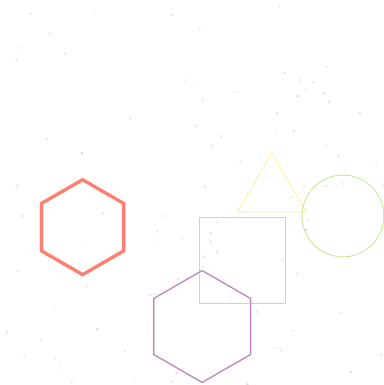[{"shape": "square", "thickness": 0.5, "radius": 0.56, "center": [0.628, 0.324]}, {"shape": "hexagon", "thickness": 2.5, "radius": 0.62, "center": [0.215, 0.41]}, {"shape": "circle", "thickness": 0.5, "radius": 0.53, "center": [0.891, 0.439]}, {"shape": "hexagon", "thickness": 1, "radius": 0.73, "center": [0.525, 0.152]}, {"shape": "triangle", "thickness": 0.5, "radius": 0.51, "center": [0.706, 0.501]}]